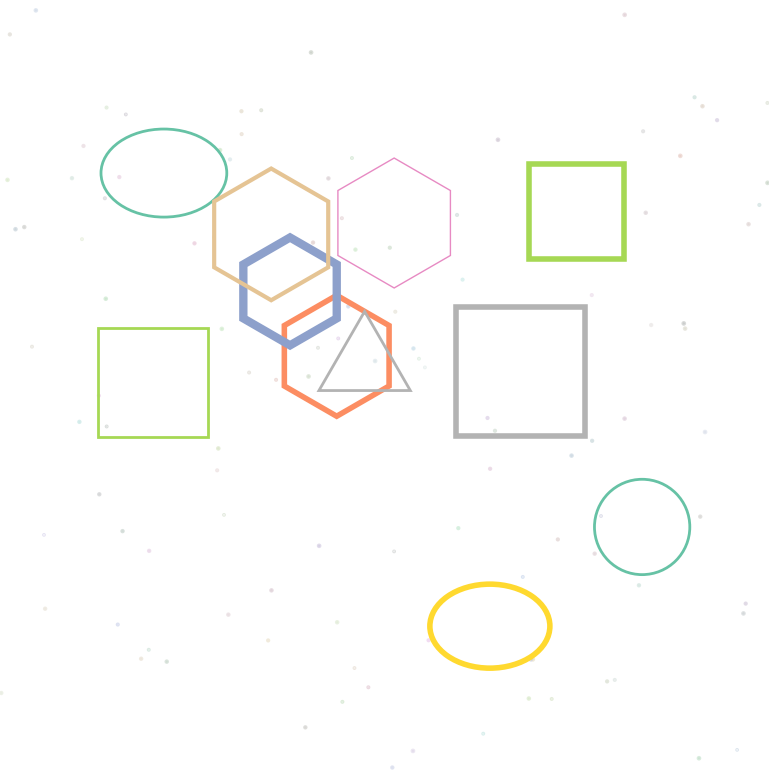[{"shape": "circle", "thickness": 1, "radius": 0.31, "center": [0.834, 0.316]}, {"shape": "oval", "thickness": 1, "radius": 0.41, "center": [0.213, 0.775]}, {"shape": "hexagon", "thickness": 2, "radius": 0.39, "center": [0.437, 0.538]}, {"shape": "hexagon", "thickness": 3, "radius": 0.35, "center": [0.377, 0.622]}, {"shape": "hexagon", "thickness": 0.5, "radius": 0.42, "center": [0.512, 0.71]}, {"shape": "square", "thickness": 1, "radius": 0.36, "center": [0.199, 0.503]}, {"shape": "square", "thickness": 2, "radius": 0.31, "center": [0.749, 0.726]}, {"shape": "oval", "thickness": 2, "radius": 0.39, "center": [0.636, 0.187]}, {"shape": "hexagon", "thickness": 1.5, "radius": 0.43, "center": [0.352, 0.696]}, {"shape": "triangle", "thickness": 1, "radius": 0.34, "center": [0.474, 0.527]}, {"shape": "square", "thickness": 2, "radius": 0.42, "center": [0.676, 0.517]}]